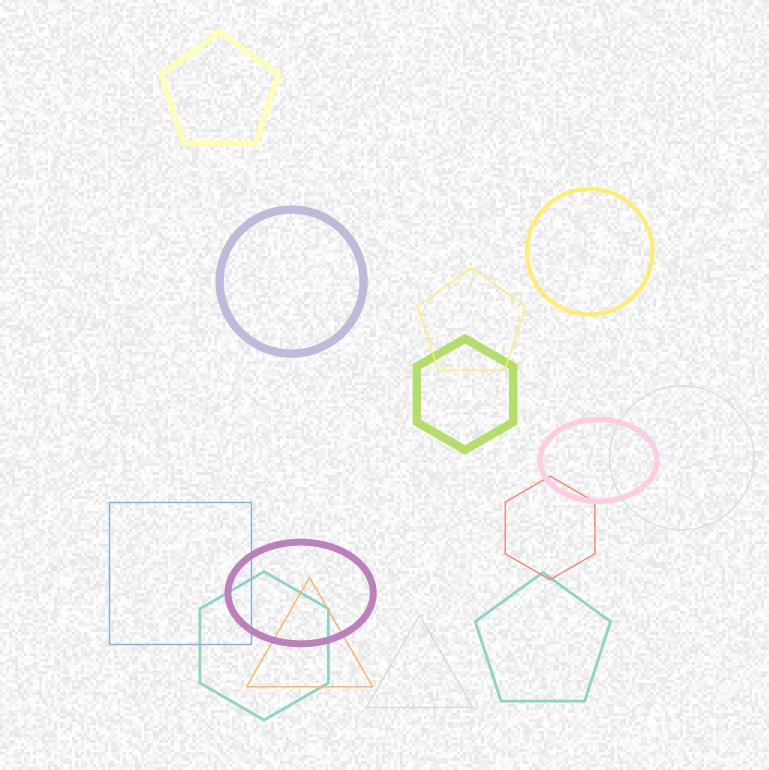[{"shape": "hexagon", "thickness": 1, "radius": 0.48, "center": [0.343, 0.161]}, {"shape": "pentagon", "thickness": 1, "radius": 0.46, "center": [0.705, 0.164]}, {"shape": "pentagon", "thickness": 2, "radius": 0.4, "center": [0.285, 0.879]}, {"shape": "circle", "thickness": 3, "radius": 0.47, "center": [0.379, 0.634]}, {"shape": "hexagon", "thickness": 0.5, "radius": 0.34, "center": [0.714, 0.314]}, {"shape": "square", "thickness": 0.5, "radius": 0.46, "center": [0.233, 0.255]}, {"shape": "triangle", "thickness": 0.5, "radius": 0.47, "center": [0.402, 0.155]}, {"shape": "hexagon", "thickness": 3, "radius": 0.36, "center": [0.604, 0.488]}, {"shape": "oval", "thickness": 2, "radius": 0.38, "center": [0.777, 0.402]}, {"shape": "triangle", "thickness": 0.5, "radius": 0.4, "center": [0.545, 0.121]}, {"shape": "oval", "thickness": 2.5, "radius": 0.47, "center": [0.39, 0.23]}, {"shape": "circle", "thickness": 0.5, "radius": 0.47, "center": [0.885, 0.405]}, {"shape": "circle", "thickness": 1.5, "radius": 0.41, "center": [0.766, 0.673]}, {"shape": "pentagon", "thickness": 0.5, "radius": 0.37, "center": [0.612, 0.579]}]